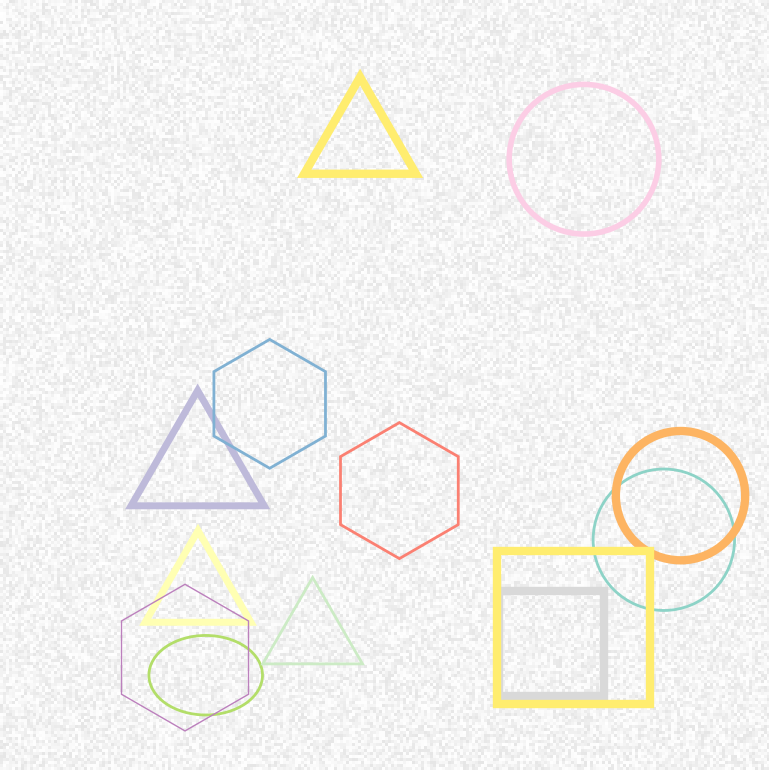[{"shape": "circle", "thickness": 1, "radius": 0.46, "center": [0.862, 0.299]}, {"shape": "triangle", "thickness": 2.5, "radius": 0.4, "center": [0.257, 0.232]}, {"shape": "triangle", "thickness": 2.5, "radius": 0.5, "center": [0.257, 0.393]}, {"shape": "hexagon", "thickness": 1, "radius": 0.44, "center": [0.519, 0.363]}, {"shape": "hexagon", "thickness": 1, "radius": 0.42, "center": [0.35, 0.476]}, {"shape": "circle", "thickness": 3, "radius": 0.42, "center": [0.884, 0.356]}, {"shape": "oval", "thickness": 1, "radius": 0.37, "center": [0.267, 0.123]}, {"shape": "circle", "thickness": 2, "radius": 0.49, "center": [0.758, 0.793]}, {"shape": "square", "thickness": 3, "radius": 0.34, "center": [0.716, 0.164]}, {"shape": "hexagon", "thickness": 0.5, "radius": 0.48, "center": [0.24, 0.146]}, {"shape": "triangle", "thickness": 1, "radius": 0.37, "center": [0.406, 0.175]}, {"shape": "triangle", "thickness": 3, "radius": 0.42, "center": [0.468, 0.816]}, {"shape": "square", "thickness": 3, "radius": 0.5, "center": [0.744, 0.185]}]